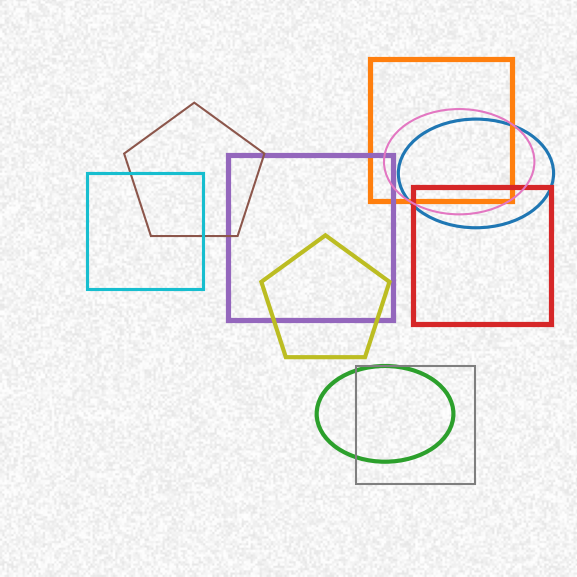[{"shape": "oval", "thickness": 1.5, "radius": 0.67, "center": [0.824, 0.699]}, {"shape": "square", "thickness": 2.5, "radius": 0.62, "center": [0.763, 0.773]}, {"shape": "oval", "thickness": 2, "radius": 0.59, "center": [0.667, 0.283]}, {"shape": "square", "thickness": 2.5, "radius": 0.6, "center": [0.835, 0.557]}, {"shape": "square", "thickness": 2.5, "radius": 0.71, "center": [0.537, 0.588]}, {"shape": "pentagon", "thickness": 1, "radius": 0.64, "center": [0.336, 0.694]}, {"shape": "oval", "thickness": 1, "radius": 0.65, "center": [0.795, 0.719]}, {"shape": "square", "thickness": 1, "radius": 0.51, "center": [0.72, 0.263]}, {"shape": "pentagon", "thickness": 2, "radius": 0.58, "center": [0.564, 0.475]}, {"shape": "square", "thickness": 1.5, "radius": 0.5, "center": [0.251, 0.599]}]